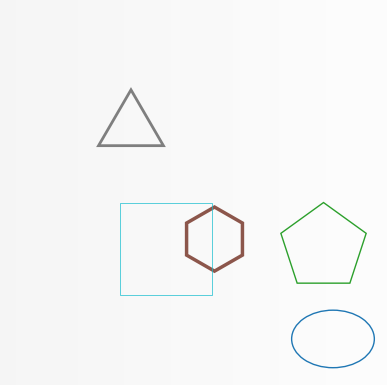[{"shape": "oval", "thickness": 1, "radius": 0.53, "center": [0.859, 0.12]}, {"shape": "pentagon", "thickness": 1, "radius": 0.58, "center": [0.835, 0.358]}, {"shape": "hexagon", "thickness": 2.5, "radius": 0.42, "center": [0.554, 0.379]}, {"shape": "triangle", "thickness": 2, "radius": 0.48, "center": [0.338, 0.67]}, {"shape": "square", "thickness": 0.5, "radius": 0.6, "center": [0.429, 0.354]}]